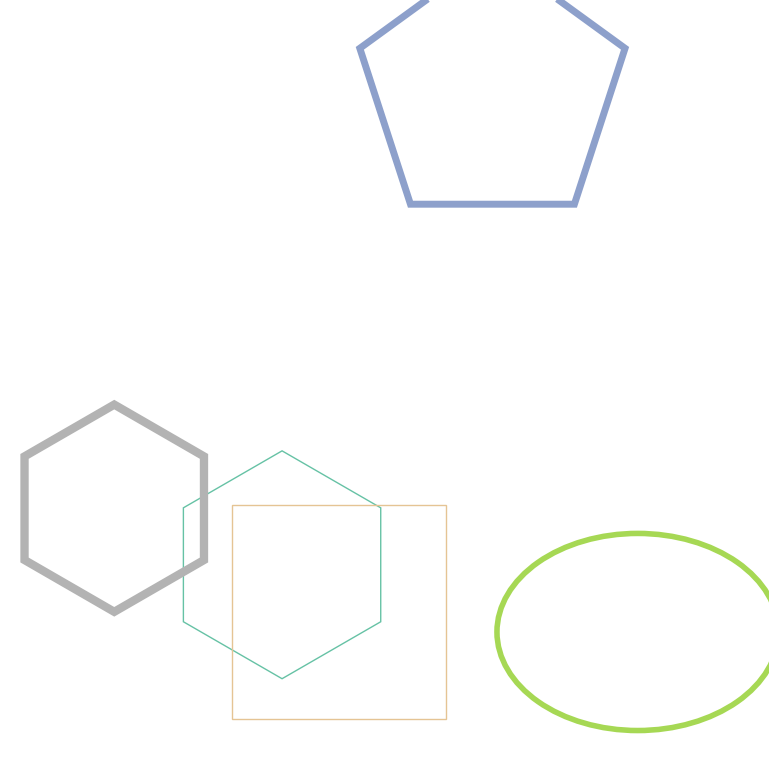[{"shape": "hexagon", "thickness": 0.5, "radius": 0.74, "center": [0.366, 0.267]}, {"shape": "pentagon", "thickness": 2.5, "radius": 0.91, "center": [0.64, 0.881]}, {"shape": "oval", "thickness": 2, "radius": 0.91, "center": [0.828, 0.179]}, {"shape": "square", "thickness": 0.5, "radius": 0.69, "center": [0.44, 0.205]}, {"shape": "hexagon", "thickness": 3, "radius": 0.67, "center": [0.148, 0.34]}]